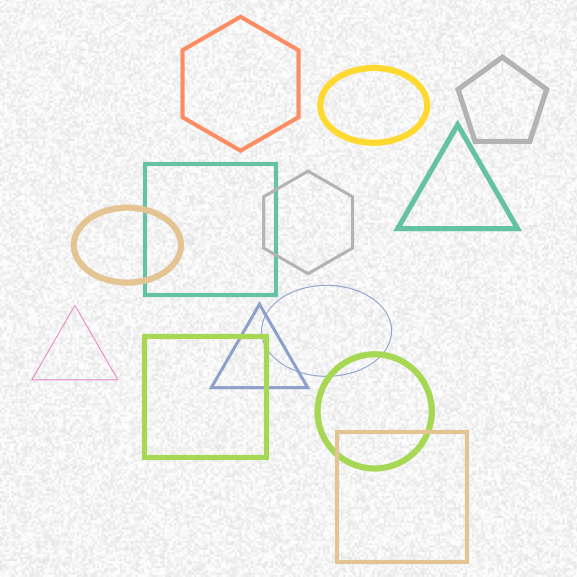[{"shape": "square", "thickness": 2, "radius": 0.57, "center": [0.365, 0.601]}, {"shape": "triangle", "thickness": 2.5, "radius": 0.6, "center": [0.792, 0.663]}, {"shape": "hexagon", "thickness": 2, "radius": 0.58, "center": [0.417, 0.854]}, {"shape": "triangle", "thickness": 1.5, "radius": 0.48, "center": [0.449, 0.376]}, {"shape": "oval", "thickness": 0.5, "radius": 0.56, "center": [0.566, 0.426]}, {"shape": "triangle", "thickness": 0.5, "radius": 0.43, "center": [0.13, 0.385]}, {"shape": "square", "thickness": 2.5, "radius": 0.53, "center": [0.355, 0.312]}, {"shape": "circle", "thickness": 3, "radius": 0.49, "center": [0.649, 0.287]}, {"shape": "oval", "thickness": 3, "radius": 0.46, "center": [0.647, 0.817]}, {"shape": "square", "thickness": 2, "radius": 0.56, "center": [0.696, 0.138]}, {"shape": "oval", "thickness": 3, "radius": 0.46, "center": [0.221, 0.575]}, {"shape": "hexagon", "thickness": 1.5, "radius": 0.44, "center": [0.533, 0.614]}, {"shape": "pentagon", "thickness": 2.5, "radius": 0.4, "center": [0.87, 0.819]}]